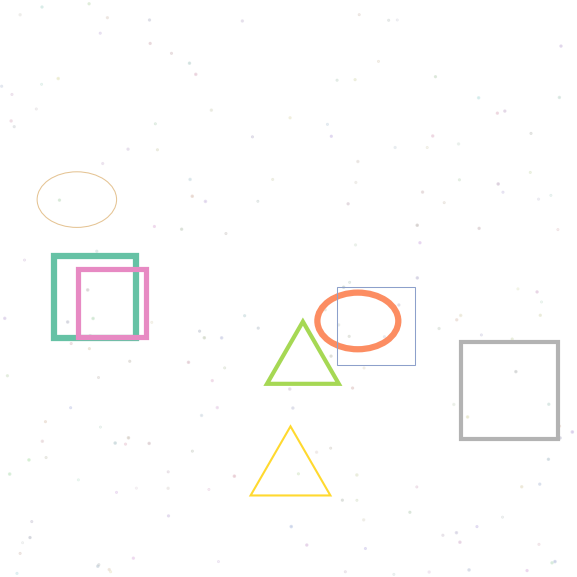[{"shape": "square", "thickness": 3, "radius": 0.36, "center": [0.164, 0.485]}, {"shape": "oval", "thickness": 3, "radius": 0.35, "center": [0.62, 0.443]}, {"shape": "square", "thickness": 0.5, "radius": 0.34, "center": [0.651, 0.435]}, {"shape": "square", "thickness": 2.5, "radius": 0.29, "center": [0.193, 0.474]}, {"shape": "triangle", "thickness": 2, "radius": 0.36, "center": [0.524, 0.37]}, {"shape": "triangle", "thickness": 1, "radius": 0.4, "center": [0.503, 0.181]}, {"shape": "oval", "thickness": 0.5, "radius": 0.34, "center": [0.133, 0.653]}, {"shape": "square", "thickness": 2, "radius": 0.42, "center": [0.883, 0.323]}]